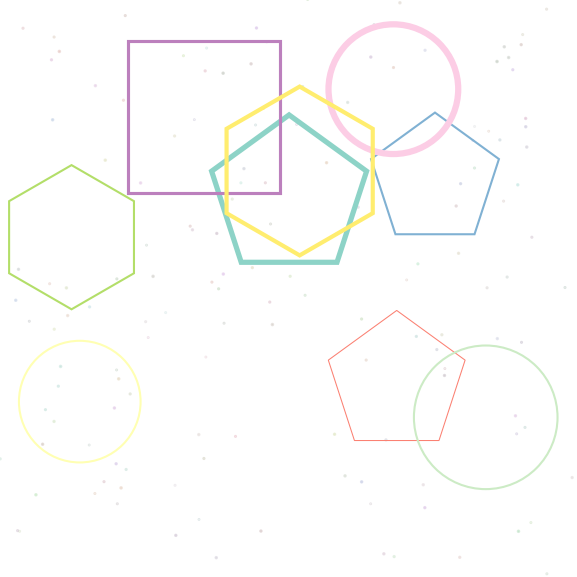[{"shape": "pentagon", "thickness": 2.5, "radius": 0.71, "center": [0.501, 0.659]}, {"shape": "circle", "thickness": 1, "radius": 0.53, "center": [0.138, 0.304]}, {"shape": "pentagon", "thickness": 0.5, "radius": 0.62, "center": [0.687, 0.337]}, {"shape": "pentagon", "thickness": 1, "radius": 0.58, "center": [0.753, 0.688]}, {"shape": "hexagon", "thickness": 1, "radius": 0.62, "center": [0.124, 0.588]}, {"shape": "circle", "thickness": 3, "radius": 0.56, "center": [0.681, 0.845]}, {"shape": "square", "thickness": 1.5, "radius": 0.66, "center": [0.353, 0.797]}, {"shape": "circle", "thickness": 1, "radius": 0.62, "center": [0.841, 0.277]}, {"shape": "hexagon", "thickness": 2, "radius": 0.73, "center": [0.519, 0.703]}]